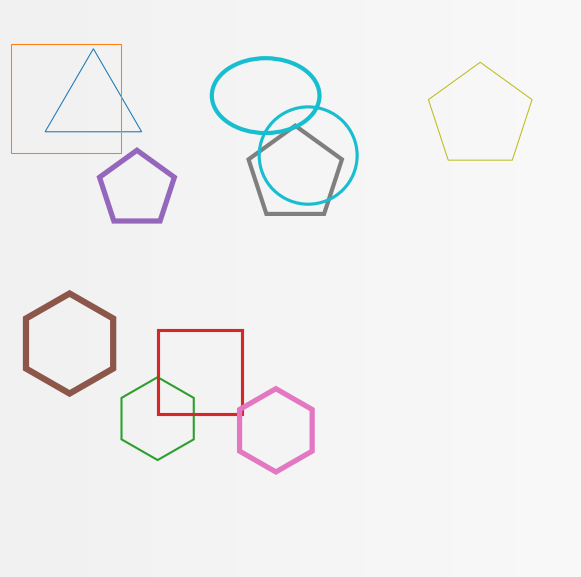[{"shape": "triangle", "thickness": 0.5, "radius": 0.48, "center": [0.161, 0.819]}, {"shape": "square", "thickness": 0.5, "radius": 0.47, "center": [0.113, 0.829]}, {"shape": "hexagon", "thickness": 1, "radius": 0.36, "center": [0.271, 0.274]}, {"shape": "square", "thickness": 1.5, "radius": 0.36, "center": [0.344, 0.355]}, {"shape": "pentagon", "thickness": 2.5, "radius": 0.34, "center": [0.236, 0.671]}, {"shape": "hexagon", "thickness": 3, "radius": 0.43, "center": [0.12, 0.404]}, {"shape": "hexagon", "thickness": 2.5, "radius": 0.36, "center": [0.475, 0.254]}, {"shape": "pentagon", "thickness": 2, "radius": 0.42, "center": [0.508, 0.697]}, {"shape": "pentagon", "thickness": 0.5, "radius": 0.47, "center": [0.826, 0.798]}, {"shape": "circle", "thickness": 1.5, "radius": 0.42, "center": [0.53, 0.73]}, {"shape": "oval", "thickness": 2, "radius": 0.46, "center": [0.457, 0.834]}]